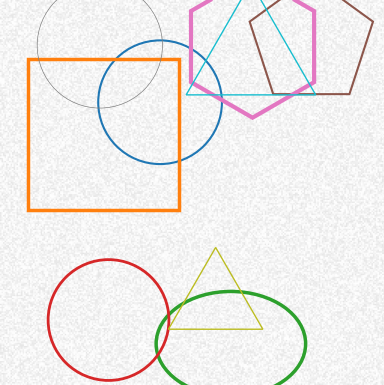[{"shape": "circle", "thickness": 1.5, "radius": 0.8, "center": [0.416, 0.734]}, {"shape": "square", "thickness": 2.5, "radius": 0.98, "center": [0.269, 0.651]}, {"shape": "oval", "thickness": 2.5, "radius": 0.97, "center": [0.6, 0.107]}, {"shape": "circle", "thickness": 2, "radius": 0.78, "center": [0.282, 0.169]}, {"shape": "pentagon", "thickness": 1.5, "radius": 0.84, "center": [0.809, 0.892]}, {"shape": "hexagon", "thickness": 3, "radius": 0.92, "center": [0.656, 0.879]}, {"shape": "circle", "thickness": 0.5, "radius": 0.81, "center": [0.259, 0.882]}, {"shape": "triangle", "thickness": 1, "radius": 0.71, "center": [0.56, 0.216]}, {"shape": "triangle", "thickness": 1, "radius": 0.97, "center": [0.652, 0.851]}]